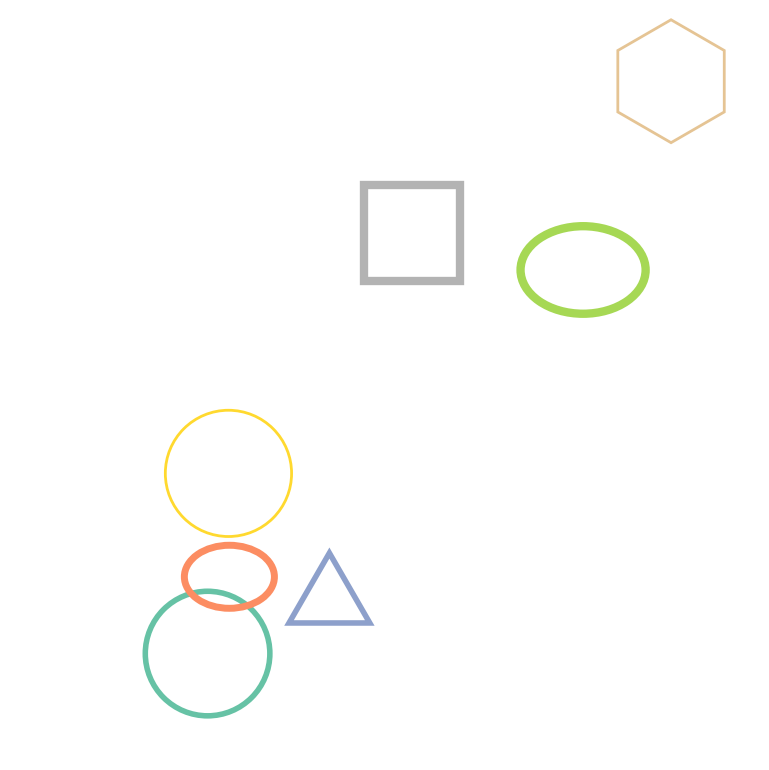[{"shape": "circle", "thickness": 2, "radius": 0.4, "center": [0.27, 0.151]}, {"shape": "oval", "thickness": 2.5, "radius": 0.29, "center": [0.298, 0.251]}, {"shape": "triangle", "thickness": 2, "radius": 0.3, "center": [0.428, 0.221]}, {"shape": "oval", "thickness": 3, "radius": 0.41, "center": [0.757, 0.649]}, {"shape": "circle", "thickness": 1, "radius": 0.41, "center": [0.297, 0.385]}, {"shape": "hexagon", "thickness": 1, "radius": 0.4, "center": [0.871, 0.895]}, {"shape": "square", "thickness": 3, "radius": 0.31, "center": [0.535, 0.697]}]